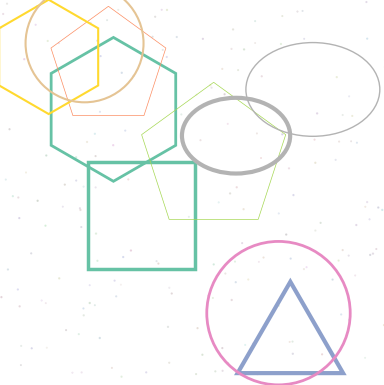[{"shape": "hexagon", "thickness": 2, "radius": 0.93, "center": [0.295, 0.716]}, {"shape": "square", "thickness": 2.5, "radius": 0.7, "center": [0.367, 0.44]}, {"shape": "pentagon", "thickness": 0.5, "radius": 0.78, "center": [0.282, 0.827]}, {"shape": "triangle", "thickness": 3, "radius": 0.79, "center": [0.754, 0.11]}, {"shape": "circle", "thickness": 2, "radius": 0.93, "center": [0.723, 0.187]}, {"shape": "pentagon", "thickness": 0.5, "radius": 0.98, "center": [0.555, 0.589]}, {"shape": "hexagon", "thickness": 1.5, "radius": 0.74, "center": [0.126, 0.852]}, {"shape": "circle", "thickness": 1.5, "radius": 0.77, "center": [0.22, 0.887]}, {"shape": "oval", "thickness": 1, "radius": 0.87, "center": [0.813, 0.768]}, {"shape": "oval", "thickness": 3, "radius": 0.7, "center": [0.613, 0.648]}]